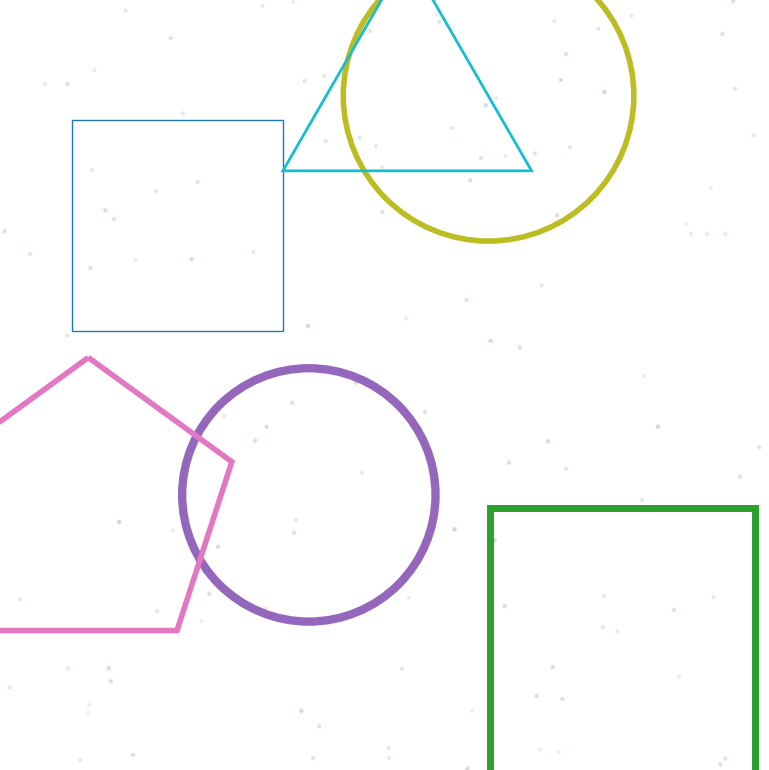[{"shape": "square", "thickness": 0.5, "radius": 0.69, "center": [0.231, 0.707]}, {"shape": "square", "thickness": 2.5, "radius": 0.86, "center": [0.808, 0.168]}, {"shape": "circle", "thickness": 3, "radius": 0.82, "center": [0.401, 0.357]}, {"shape": "pentagon", "thickness": 2, "radius": 0.98, "center": [0.115, 0.34]}, {"shape": "circle", "thickness": 2, "radius": 0.94, "center": [0.634, 0.876]}, {"shape": "triangle", "thickness": 1, "radius": 0.93, "center": [0.529, 0.871]}]